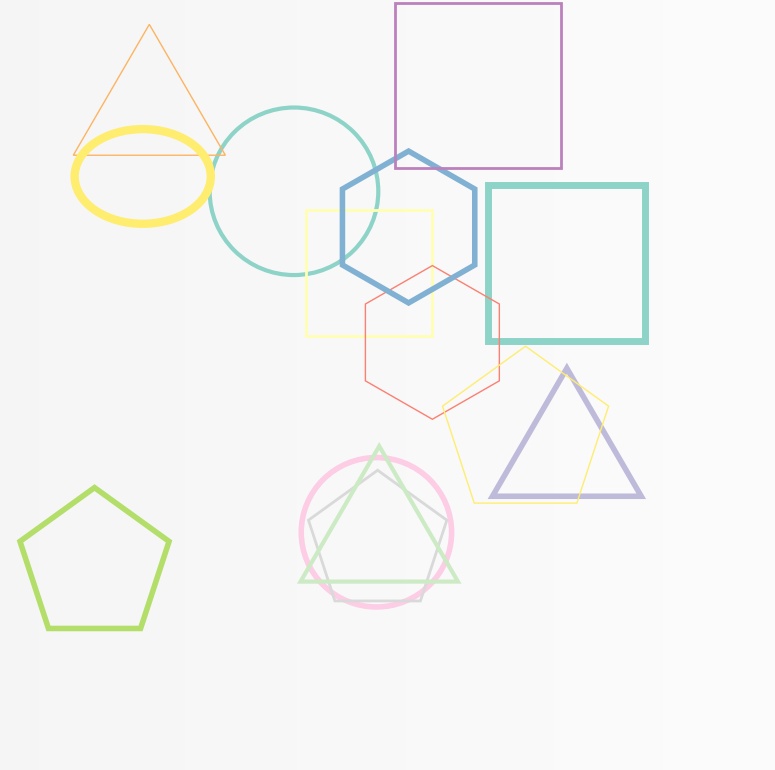[{"shape": "circle", "thickness": 1.5, "radius": 0.54, "center": [0.379, 0.752]}, {"shape": "square", "thickness": 2.5, "radius": 0.51, "center": [0.731, 0.659]}, {"shape": "square", "thickness": 1, "radius": 0.41, "center": [0.476, 0.645]}, {"shape": "triangle", "thickness": 2, "radius": 0.55, "center": [0.731, 0.411]}, {"shape": "hexagon", "thickness": 0.5, "radius": 0.5, "center": [0.558, 0.555]}, {"shape": "hexagon", "thickness": 2, "radius": 0.49, "center": [0.527, 0.705]}, {"shape": "triangle", "thickness": 0.5, "radius": 0.57, "center": [0.193, 0.855]}, {"shape": "pentagon", "thickness": 2, "radius": 0.51, "center": [0.122, 0.266]}, {"shape": "circle", "thickness": 2, "radius": 0.49, "center": [0.486, 0.309]}, {"shape": "pentagon", "thickness": 1, "radius": 0.47, "center": [0.487, 0.295]}, {"shape": "square", "thickness": 1, "radius": 0.54, "center": [0.617, 0.889]}, {"shape": "triangle", "thickness": 1.5, "radius": 0.59, "center": [0.489, 0.303]}, {"shape": "pentagon", "thickness": 0.5, "radius": 0.56, "center": [0.678, 0.438]}, {"shape": "oval", "thickness": 3, "radius": 0.44, "center": [0.184, 0.771]}]